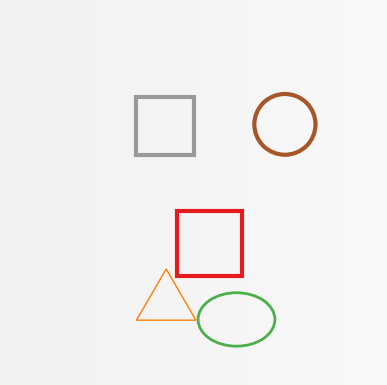[{"shape": "square", "thickness": 3, "radius": 0.42, "center": [0.541, 0.367]}, {"shape": "oval", "thickness": 2, "radius": 0.5, "center": [0.61, 0.17]}, {"shape": "triangle", "thickness": 1, "radius": 0.44, "center": [0.429, 0.213]}, {"shape": "circle", "thickness": 3, "radius": 0.39, "center": [0.735, 0.677]}, {"shape": "square", "thickness": 3, "radius": 0.37, "center": [0.427, 0.673]}]